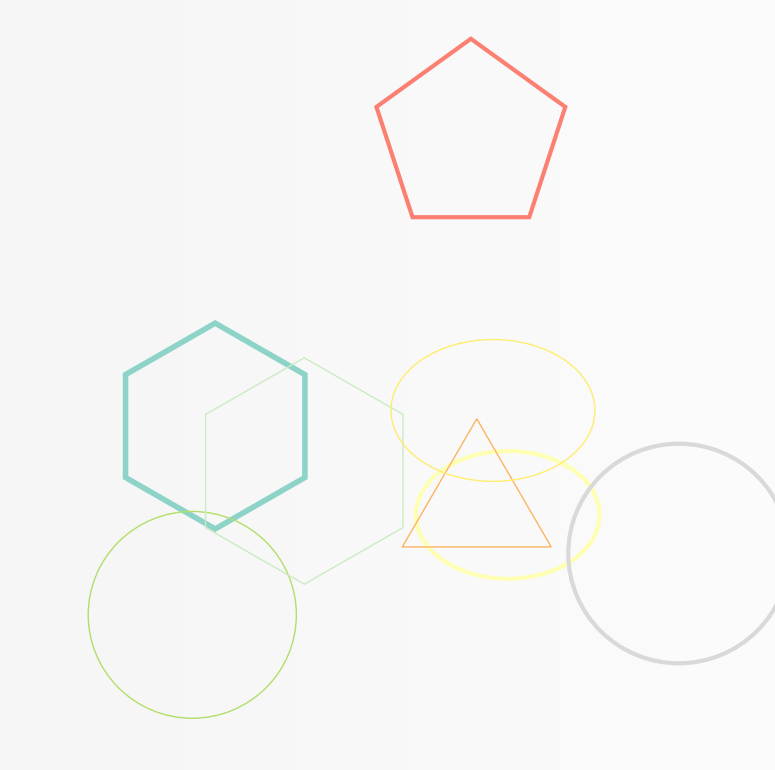[{"shape": "hexagon", "thickness": 2, "radius": 0.67, "center": [0.278, 0.447]}, {"shape": "oval", "thickness": 1.5, "radius": 0.59, "center": [0.655, 0.331]}, {"shape": "pentagon", "thickness": 1.5, "radius": 0.64, "center": [0.608, 0.822]}, {"shape": "triangle", "thickness": 0.5, "radius": 0.55, "center": [0.615, 0.345]}, {"shape": "circle", "thickness": 0.5, "radius": 0.67, "center": [0.248, 0.201]}, {"shape": "circle", "thickness": 1.5, "radius": 0.71, "center": [0.876, 0.281]}, {"shape": "hexagon", "thickness": 0.5, "radius": 0.74, "center": [0.393, 0.388]}, {"shape": "oval", "thickness": 0.5, "radius": 0.66, "center": [0.636, 0.467]}]